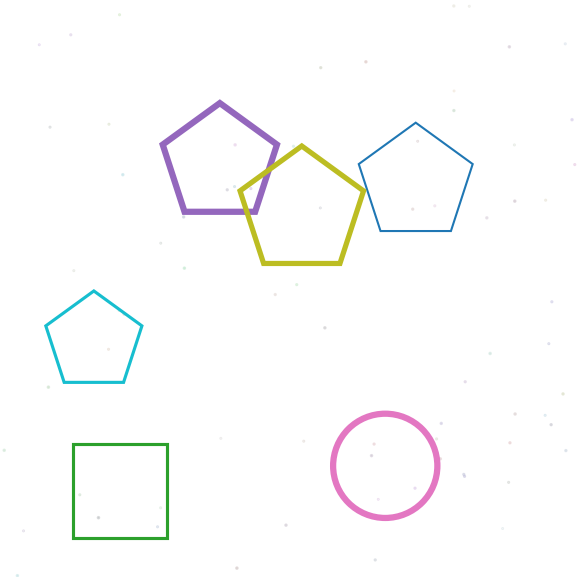[{"shape": "pentagon", "thickness": 1, "radius": 0.52, "center": [0.72, 0.683]}, {"shape": "square", "thickness": 1.5, "radius": 0.41, "center": [0.208, 0.148]}, {"shape": "pentagon", "thickness": 3, "radius": 0.52, "center": [0.381, 0.717]}, {"shape": "circle", "thickness": 3, "radius": 0.45, "center": [0.667, 0.193]}, {"shape": "pentagon", "thickness": 2.5, "radius": 0.56, "center": [0.523, 0.634]}, {"shape": "pentagon", "thickness": 1.5, "radius": 0.44, "center": [0.163, 0.408]}]